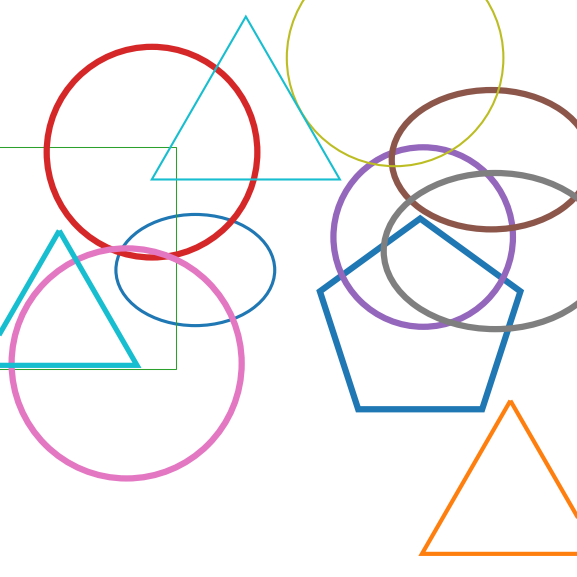[{"shape": "pentagon", "thickness": 3, "radius": 0.91, "center": [0.728, 0.438]}, {"shape": "oval", "thickness": 1.5, "radius": 0.69, "center": [0.338, 0.532]}, {"shape": "triangle", "thickness": 2, "radius": 0.88, "center": [0.884, 0.128]}, {"shape": "square", "thickness": 0.5, "radius": 0.96, "center": [0.112, 0.552]}, {"shape": "circle", "thickness": 3, "radius": 0.91, "center": [0.263, 0.736]}, {"shape": "circle", "thickness": 3, "radius": 0.78, "center": [0.733, 0.589]}, {"shape": "oval", "thickness": 3, "radius": 0.86, "center": [0.851, 0.723]}, {"shape": "circle", "thickness": 3, "radius": 1.0, "center": [0.219, 0.37]}, {"shape": "oval", "thickness": 3, "radius": 0.97, "center": [0.858, 0.564]}, {"shape": "circle", "thickness": 1, "radius": 0.94, "center": [0.684, 0.899]}, {"shape": "triangle", "thickness": 2.5, "radius": 0.78, "center": [0.103, 0.444]}, {"shape": "triangle", "thickness": 1, "radius": 0.94, "center": [0.426, 0.782]}]